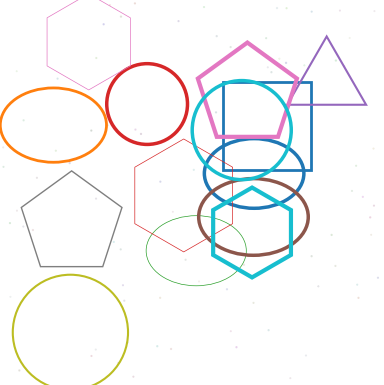[{"shape": "oval", "thickness": 2.5, "radius": 0.65, "center": [0.66, 0.549]}, {"shape": "square", "thickness": 2, "radius": 0.57, "center": [0.693, 0.672]}, {"shape": "oval", "thickness": 2, "radius": 0.69, "center": [0.139, 0.675]}, {"shape": "oval", "thickness": 0.5, "radius": 0.65, "center": [0.51, 0.349]}, {"shape": "hexagon", "thickness": 0.5, "radius": 0.73, "center": [0.477, 0.492]}, {"shape": "circle", "thickness": 2.5, "radius": 0.52, "center": [0.382, 0.73]}, {"shape": "triangle", "thickness": 1.5, "radius": 0.59, "center": [0.848, 0.787]}, {"shape": "oval", "thickness": 2.5, "radius": 0.71, "center": [0.658, 0.437]}, {"shape": "hexagon", "thickness": 0.5, "radius": 0.62, "center": [0.23, 0.891]}, {"shape": "pentagon", "thickness": 3, "radius": 0.68, "center": [0.643, 0.754]}, {"shape": "pentagon", "thickness": 1, "radius": 0.69, "center": [0.186, 0.419]}, {"shape": "circle", "thickness": 1.5, "radius": 0.75, "center": [0.183, 0.137]}, {"shape": "circle", "thickness": 2.5, "radius": 0.64, "center": [0.628, 0.662]}, {"shape": "hexagon", "thickness": 3, "radius": 0.58, "center": [0.655, 0.396]}]